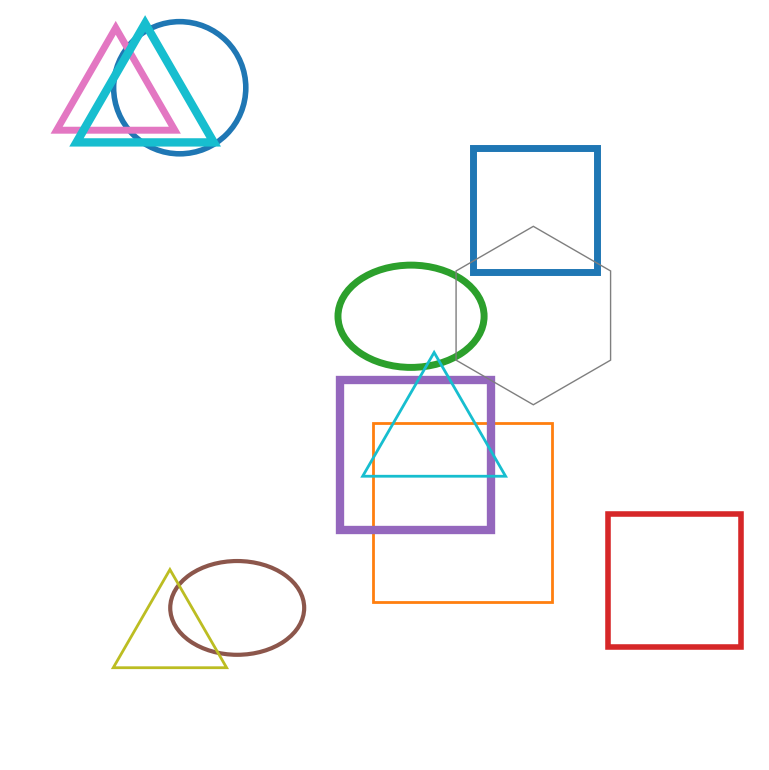[{"shape": "square", "thickness": 2.5, "radius": 0.4, "center": [0.695, 0.727]}, {"shape": "circle", "thickness": 2, "radius": 0.43, "center": [0.233, 0.886]}, {"shape": "square", "thickness": 1, "radius": 0.58, "center": [0.601, 0.334]}, {"shape": "oval", "thickness": 2.5, "radius": 0.47, "center": [0.534, 0.589]}, {"shape": "square", "thickness": 2, "radius": 0.43, "center": [0.876, 0.246]}, {"shape": "square", "thickness": 3, "radius": 0.49, "center": [0.54, 0.409]}, {"shape": "oval", "thickness": 1.5, "radius": 0.43, "center": [0.308, 0.211]}, {"shape": "triangle", "thickness": 2.5, "radius": 0.44, "center": [0.15, 0.875]}, {"shape": "hexagon", "thickness": 0.5, "radius": 0.58, "center": [0.693, 0.59]}, {"shape": "triangle", "thickness": 1, "radius": 0.42, "center": [0.221, 0.175]}, {"shape": "triangle", "thickness": 3, "radius": 0.51, "center": [0.188, 0.867]}, {"shape": "triangle", "thickness": 1, "radius": 0.54, "center": [0.564, 0.435]}]